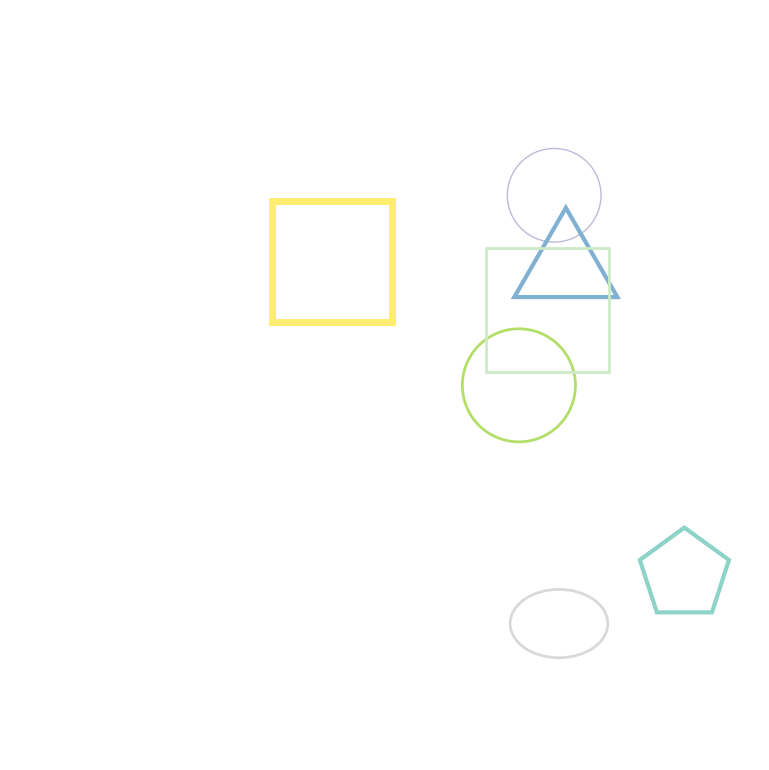[{"shape": "pentagon", "thickness": 1.5, "radius": 0.3, "center": [0.889, 0.254]}, {"shape": "circle", "thickness": 0.5, "radius": 0.3, "center": [0.72, 0.746]}, {"shape": "triangle", "thickness": 1.5, "radius": 0.39, "center": [0.735, 0.653]}, {"shape": "circle", "thickness": 1, "radius": 0.37, "center": [0.674, 0.5]}, {"shape": "oval", "thickness": 1, "radius": 0.32, "center": [0.726, 0.19]}, {"shape": "square", "thickness": 1, "radius": 0.4, "center": [0.711, 0.597]}, {"shape": "square", "thickness": 2.5, "radius": 0.39, "center": [0.431, 0.66]}]